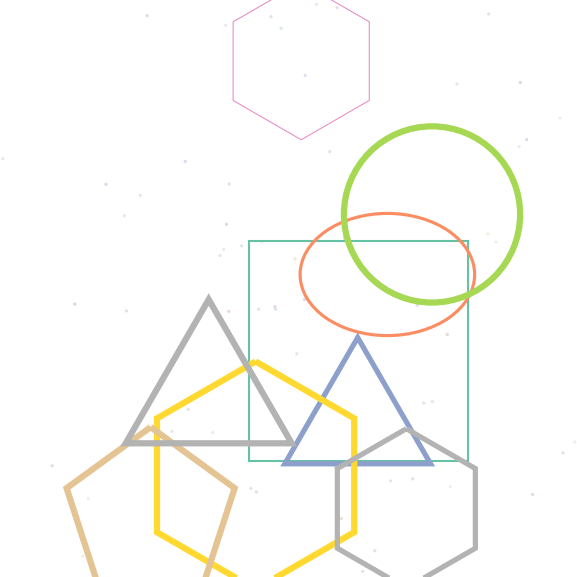[{"shape": "square", "thickness": 1, "radius": 0.95, "center": [0.621, 0.391]}, {"shape": "oval", "thickness": 1.5, "radius": 0.76, "center": [0.671, 0.524]}, {"shape": "triangle", "thickness": 2.5, "radius": 0.73, "center": [0.619, 0.269]}, {"shape": "hexagon", "thickness": 0.5, "radius": 0.68, "center": [0.522, 0.893]}, {"shape": "circle", "thickness": 3, "radius": 0.76, "center": [0.748, 0.628]}, {"shape": "hexagon", "thickness": 3, "radius": 0.99, "center": [0.443, 0.176]}, {"shape": "pentagon", "thickness": 3, "radius": 0.76, "center": [0.261, 0.107]}, {"shape": "hexagon", "thickness": 2.5, "radius": 0.69, "center": [0.704, 0.119]}, {"shape": "triangle", "thickness": 3, "radius": 0.83, "center": [0.361, 0.315]}]